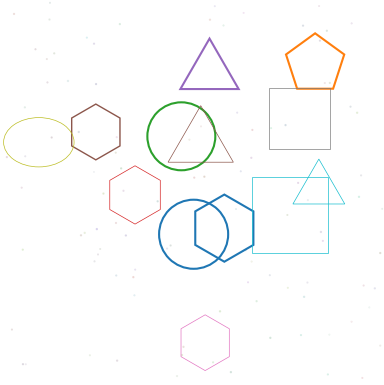[{"shape": "circle", "thickness": 1.5, "radius": 0.45, "center": [0.503, 0.392]}, {"shape": "hexagon", "thickness": 1.5, "radius": 0.44, "center": [0.583, 0.407]}, {"shape": "pentagon", "thickness": 1.5, "radius": 0.4, "center": [0.818, 0.834]}, {"shape": "circle", "thickness": 1.5, "radius": 0.44, "center": [0.471, 0.646]}, {"shape": "hexagon", "thickness": 0.5, "radius": 0.38, "center": [0.351, 0.494]}, {"shape": "triangle", "thickness": 1.5, "radius": 0.44, "center": [0.544, 0.812]}, {"shape": "triangle", "thickness": 0.5, "radius": 0.49, "center": [0.521, 0.628]}, {"shape": "hexagon", "thickness": 1, "radius": 0.36, "center": [0.249, 0.657]}, {"shape": "hexagon", "thickness": 0.5, "radius": 0.36, "center": [0.533, 0.11]}, {"shape": "square", "thickness": 0.5, "radius": 0.39, "center": [0.778, 0.692]}, {"shape": "oval", "thickness": 0.5, "radius": 0.46, "center": [0.101, 0.631]}, {"shape": "triangle", "thickness": 0.5, "radius": 0.39, "center": [0.828, 0.509]}, {"shape": "square", "thickness": 0.5, "radius": 0.49, "center": [0.754, 0.442]}]